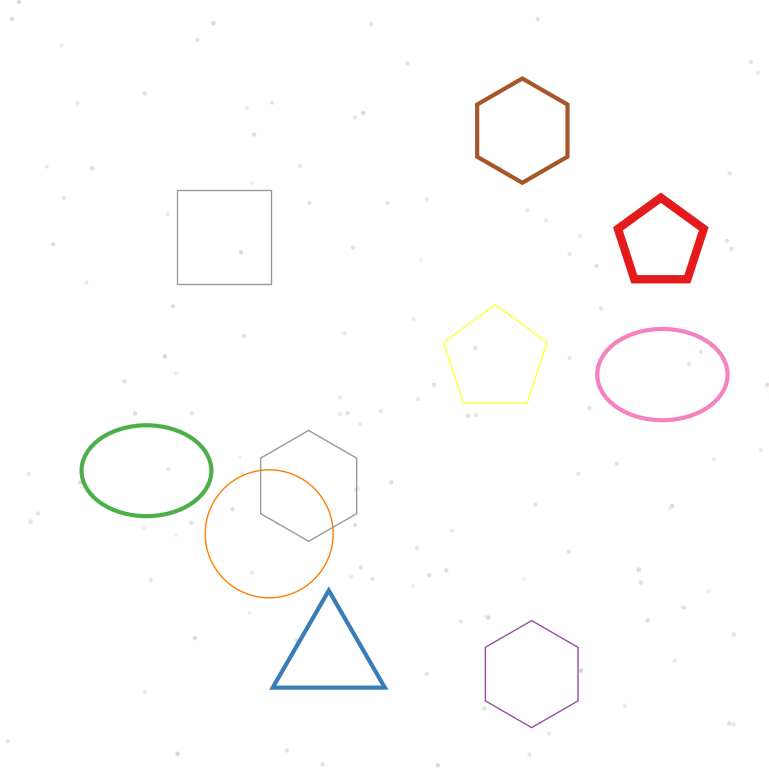[{"shape": "pentagon", "thickness": 3, "radius": 0.29, "center": [0.858, 0.685]}, {"shape": "triangle", "thickness": 1.5, "radius": 0.42, "center": [0.427, 0.149]}, {"shape": "oval", "thickness": 1.5, "radius": 0.42, "center": [0.19, 0.389]}, {"shape": "hexagon", "thickness": 0.5, "radius": 0.35, "center": [0.691, 0.125]}, {"shape": "circle", "thickness": 0.5, "radius": 0.42, "center": [0.35, 0.307]}, {"shape": "pentagon", "thickness": 0.5, "radius": 0.35, "center": [0.643, 0.534]}, {"shape": "hexagon", "thickness": 1.5, "radius": 0.34, "center": [0.678, 0.83]}, {"shape": "oval", "thickness": 1.5, "radius": 0.42, "center": [0.86, 0.514]}, {"shape": "square", "thickness": 0.5, "radius": 0.3, "center": [0.29, 0.692]}, {"shape": "hexagon", "thickness": 0.5, "radius": 0.36, "center": [0.401, 0.369]}]